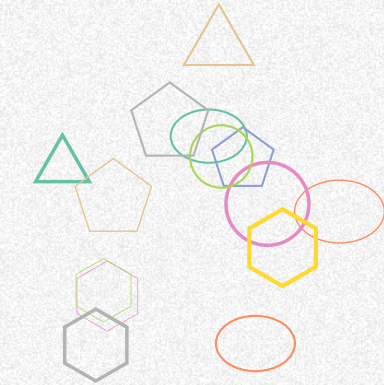[{"shape": "triangle", "thickness": 2.5, "radius": 0.4, "center": [0.162, 0.568]}, {"shape": "oval", "thickness": 1.5, "radius": 0.49, "center": [0.542, 0.646]}, {"shape": "oval", "thickness": 1, "radius": 0.58, "center": [0.882, 0.45]}, {"shape": "oval", "thickness": 1.5, "radius": 0.51, "center": [0.663, 0.108]}, {"shape": "pentagon", "thickness": 1.5, "radius": 0.42, "center": [0.631, 0.585]}, {"shape": "circle", "thickness": 2.5, "radius": 0.54, "center": [0.695, 0.47]}, {"shape": "hexagon", "thickness": 0.5, "radius": 0.46, "center": [0.279, 0.231]}, {"shape": "circle", "thickness": 1.5, "radius": 0.41, "center": [0.575, 0.594]}, {"shape": "hexagon", "thickness": 0.5, "radius": 0.41, "center": [0.269, 0.246]}, {"shape": "hexagon", "thickness": 3, "radius": 0.5, "center": [0.734, 0.357]}, {"shape": "pentagon", "thickness": 1, "radius": 0.52, "center": [0.294, 0.484]}, {"shape": "triangle", "thickness": 1.5, "radius": 0.52, "center": [0.569, 0.884]}, {"shape": "pentagon", "thickness": 1.5, "radius": 0.53, "center": [0.441, 0.681]}, {"shape": "hexagon", "thickness": 2.5, "radius": 0.47, "center": [0.249, 0.104]}]